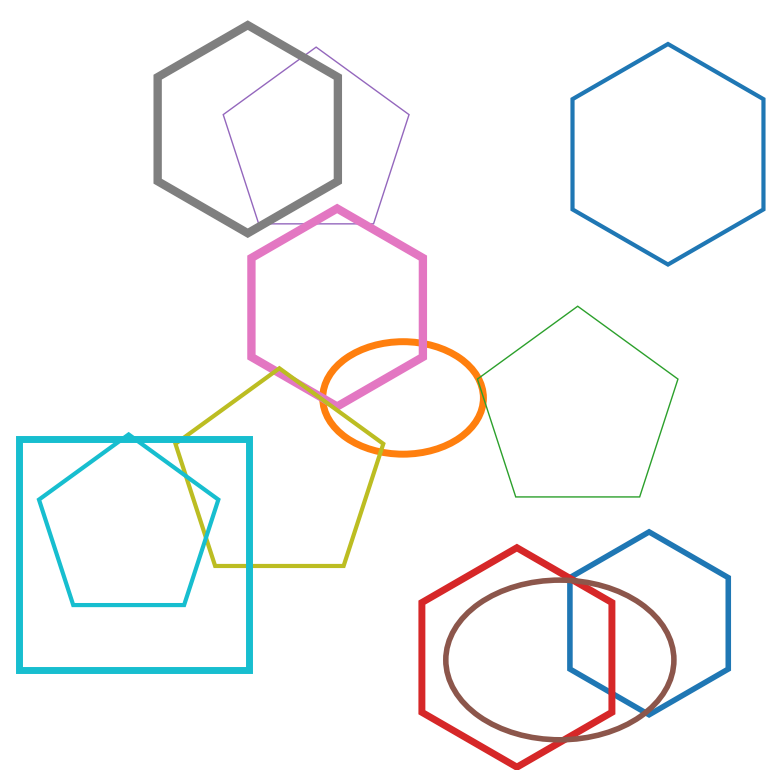[{"shape": "hexagon", "thickness": 2, "radius": 0.59, "center": [0.843, 0.19]}, {"shape": "hexagon", "thickness": 1.5, "radius": 0.72, "center": [0.868, 0.8]}, {"shape": "oval", "thickness": 2.5, "radius": 0.52, "center": [0.523, 0.483]}, {"shape": "pentagon", "thickness": 0.5, "radius": 0.68, "center": [0.75, 0.465]}, {"shape": "hexagon", "thickness": 2.5, "radius": 0.71, "center": [0.671, 0.146]}, {"shape": "pentagon", "thickness": 0.5, "radius": 0.63, "center": [0.411, 0.812]}, {"shape": "oval", "thickness": 2, "radius": 0.74, "center": [0.727, 0.143]}, {"shape": "hexagon", "thickness": 3, "radius": 0.64, "center": [0.438, 0.601]}, {"shape": "hexagon", "thickness": 3, "radius": 0.68, "center": [0.322, 0.832]}, {"shape": "pentagon", "thickness": 1.5, "radius": 0.71, "center": [0.363, 0.38]}, {"shape": "square", "thickness": 2.5, "radius": 0.75, "center": [0.174, 0.28]}, {"shape": "pentagon", "thickness": 1.5, "radius": 0.61, "center": [0.167, 0.313]}]